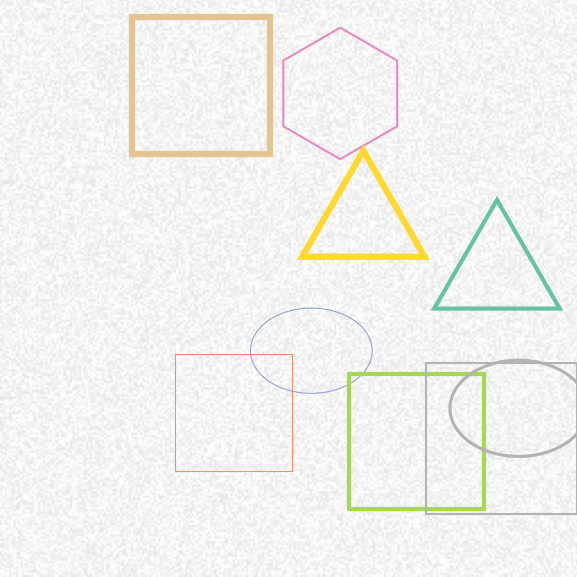[{"shape": "triangle", "thickness": 2, "radius": 0.63, "center": [0.861, 0.528]}, {"shape": "square", "thickness": 0.5, "radius": 0.51, "center": [0.405, 0.285]}, {"shape": "oval", "thickness": 0.5, "radius": 0.53, "center": [0.539, 0.392]}, {"shape": "hexagon", "thickness": 1, "radius": 0.57, "center": [0.589, 0.837]}, {"shape": "square", "thickness": 2, "radius": 0.58, "center": [0.722, 0.235]}, {"shape": "triangle", "thickness": 3, "radius": 0.61, "center": [0.629, 0.616]}, {"shape": "square", "thickness": 3, "radius": 0.6, "center": [0.348, 0.851]}, {"shape": "oval", "thickness": 1.5, "radius": 0.59, "center": [0.898, 0.292]}, {"shape": "square", "thickness": 1, "radius": 0.65, "center": [0.868, 0.24]}]